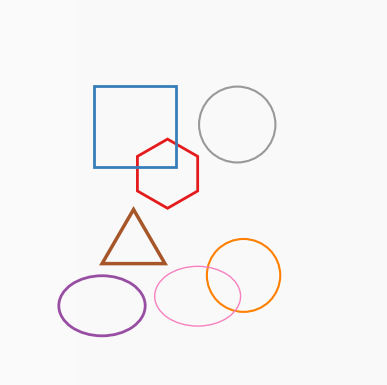[{"shape": "hexagon", "thickness": 2, "radius": 0.45, "center": [0.432, 0.549]}, {"shape": "square", "thickness": 2, "radius": 0.53, "center": [0.348, 0.671]}, {"shape": "oval", "thickness": 2, "radius": 0.56, "center": [0.263, 0.206]}, {"shape": "circle", "thickness": 1.5, "radius": 0.47, "center": [0.629, 0.285]}, {"shape": "triangle", "thickness": 2.5, "radius": 0.47, "center": [0.345, 0.362]}, {"shape": "oval", "thickness": 1, "radius": 0.55, "center": [0.51, 0.231]}, {"shape": "circle", "thickness": 1.5, "radius": 0.49, "center": [0.612, 0.677]}]